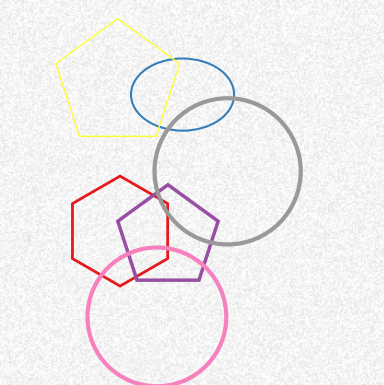[{"shape": "hexagon", "thickness": 2, "radius": 0.71, "center": [0.312, 0.4]}, {"shape": "oval", "thickness": 1.5, "radius": 0.67, "center": [0.474, 0.754]}, {"shape": "pentagon", "thickness": 2.5, "radius": 0.68, "center": [0.436, 0.383]}, {"shape": "pentagon", "thickness": 1, "radius": 0.84, "center": [0.306, 0.782]}, {"shape": "circle", "thickness": 3, "radius": 0.9, "center": [0.408, 0.177]}, {"shape": "circle", "thickness": 3, "radius": 0.95, "center": [0.591, 0.555]}]